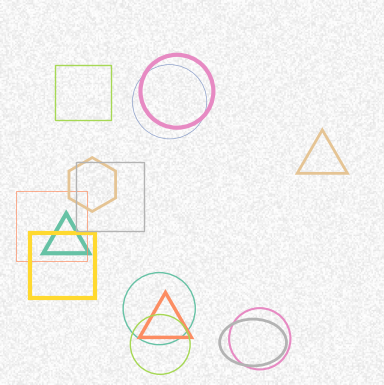[{"shape": "circle", "thickness": 1, "radius": 0.47, "center": [0.414, 0.198]}, {"shape": "triangle", "thickness": 3, "radius": 0.34, "center": [0.172, 0.377]}, {"shape": "square", "thickness": 0.5, "radius": 0.46, "center": [0.134, 0.413]}, {"shape": "triangle", "thickness": 2.5, "radius": 0.39, "center": [0.43, 0.162]}, {"shape": "circle", "thickness": 0.5, "radius": 0.48, "center": [0.441, 0.736]}, {"shape": "circle", "thickness": 1.5, "radius": 0.4, "center": [0.675, 0.12]}, {"shape": "circle", "thickness": 3, "radius": 0.47, "center": [0.46, 0.763]}, {"shape": "square", "thickness": 1, "radius": 0.36, "center": [0.216, 0.759]}, {"shape": "circle", "thickness": 1, "radius": 0.39, "center": [0.416, 0.105]}, {"shape": "square", "thickness": 3, "radius": 0.42, "center": [0.163, 0.309]}, {"shape": "hexagon", "thickness": 2, "radius": 0.35, "center": [0.24, 0.521]}, {"shape": "triangle", "thickness": 2, "radius": 0.38, "center": [0.837, 0.587]}, {"shape": "square", "thickness": 1, "radius": 0.44, "center": [0.286, 0.49]}, {"shape": "oval", "thickness": 2, "radius": 0.43, "center": [0.657, 0.11]}]